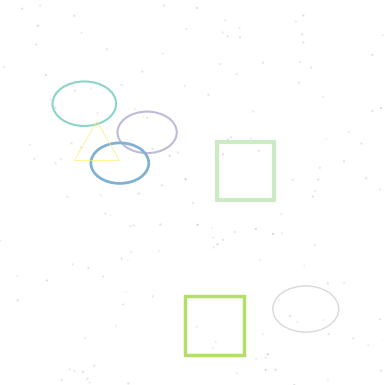[{"shape": "oval", "thickness": 1.5, "radius": 0.41, "center": [0.219, 0.731]}, {"shape": "oval", "thickness": 1.5, "radius": 0.39, "center": [0.382, 0.656]}, {"shape": "oval", "thickness": 2, "radius": 0.38, "center": [0.311, 0.576]}, {"shape": "square", "thickness": 2.5, "radius": 0.38, "center": [0.558, 0.154]}, {"shape": "oval", "thickness": 1, "radius": 0.43, "center": [0.794, 0.197]}, {"shape": "square", "thickness": 3, "radius": 0.37, "center": [0.638, 0.555]}, {"shape": "triangle", "thickness": 0.5, "radius": 0.34, "center": [0.251, 0.617]}]